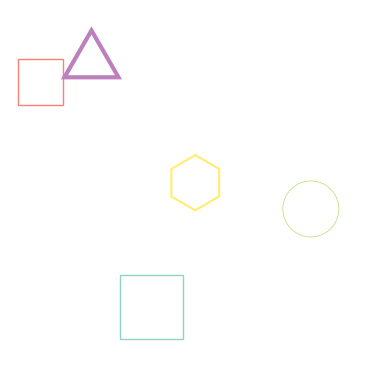[{"shape": "square", "thickness": 1, "radius": 0.41, "center": [0.393, 0.202]}, {"shape": "square", "thickness": 1, "radius": 0.3, "center": [0.105, 0.786]}, {"shape": "circle", "thickness": 0.5, "radius": 0.36, "center": [0.807, 0.457]}, {"shape": "triangle", "thickness": 3, "radius": 0.41, "center": [0.238, 0.84]}, {"shape": "hexagon", "thickness": 1.5, "radius": 0.36, "center": [0.507, 0.525]}]